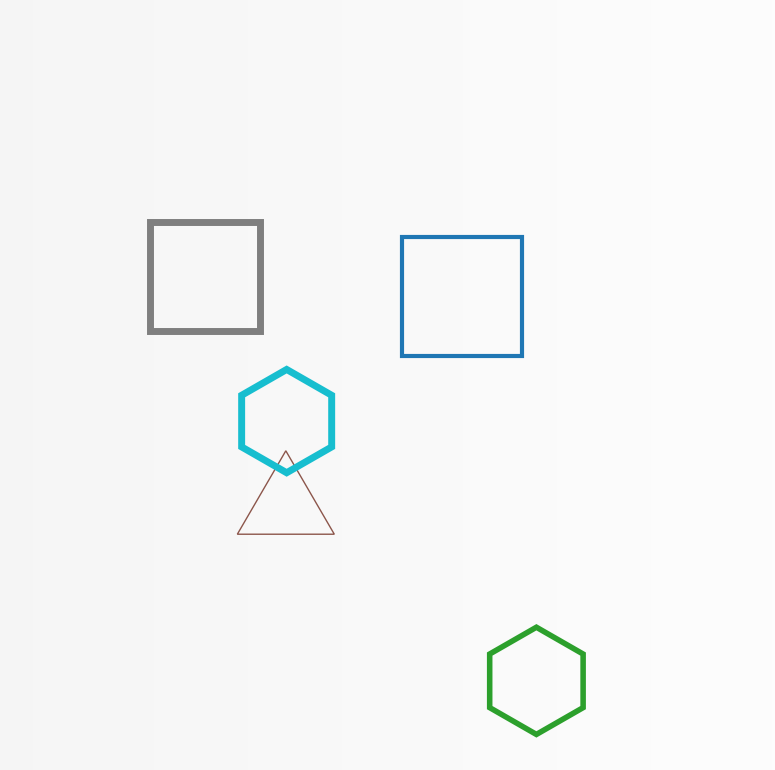[{"shape": "square", "thickness": 1.5, "radius": 0.39, "center": [0.596, 0.615]}, {"shape": "hexagon", "thickness": 2, "radius": 0.35, "center": [0.692, 0.116]}, {"shape": "triangle", "thickness": 0.5, "radius": 0.36, "center": [0.369, 0.342]}, {"shape": "square", "thickness": 2.5, "radius": 0.36, "center": [0.265, 0.641]}, {"shape": "hexagon", "thickness": 2.5, "radius": 0.34, "center": [0.37, 0.453]}]